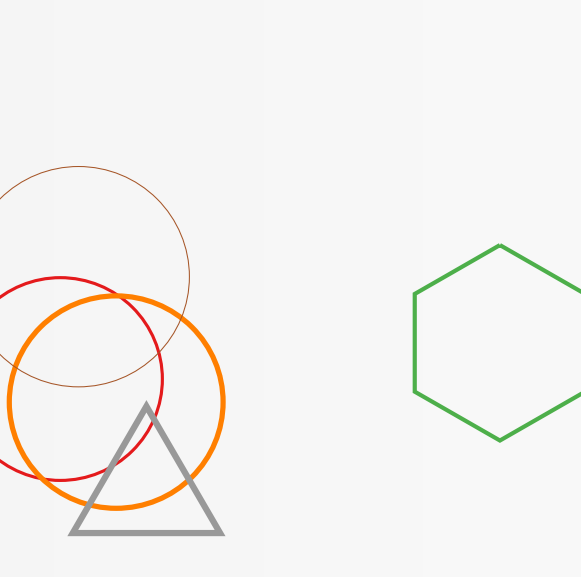[{"shape": "circle", "thickness": 1.5, "radius": 0.88, "center": [0.104, 0.343]}, {"shape": "hexagon", "thickness": 2, "radius": 0.85, "center": [0.86, 0.406]}, {"shape": "circle", "thickness": 2.5, "radius": 0.92, "center": [0.2, 0.303]}, {"shape": "circle", "thickness": 0.5, "radius": 0.95, "center": [0.135, 0.52]}, {"shape": "triangle", "thickness": 3, "radius": 0.73, "center": [0.252, 0.149]}]